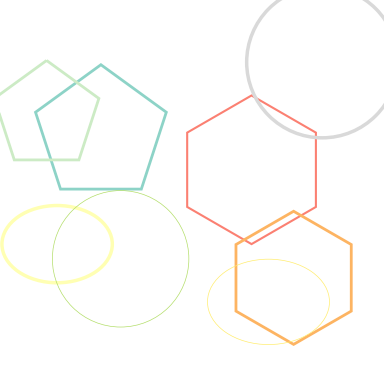[{"shape": "pentagon", "thickness": 2, "radius": 0.89, "center": [0.262, 0.653]}, {"shape": "oval", "thickness": 2.5, "radius": 0.72, "center": [0.148, 0.366]}, {"shape": "hexagon", "thickness": 1.5, "radius": 0.97, "center": [0.653, 0.559]}, {"shape": "hexagon", "thickness": 2, "radius": 0.86, "center": [0.763, 0.278]}, {"shape": "circle", "thickness": 0.5, "radius": 0.89, "center": [0.313, 0.328]}, {"shape": "circle", "thickness": 2.5, "radius": 0.98, "center": [0.837, 0.838]}, {"shape": "pentagon", "thickness": 2, "radius": 0.71, "center": [0.121, 0.7]}, {"shape": "oval", "thickness": 0.5, "radius": 0.79, "center": [0.697, 0.216]}]